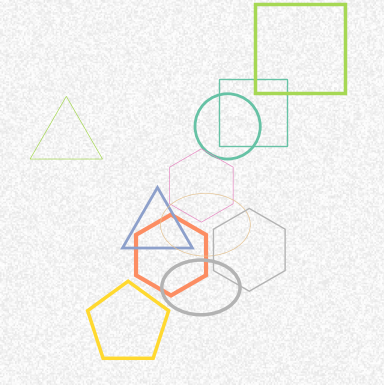[{"shape": "square", "thickness": 1, "radius": 0.44, "center": [0.656, 0.708]}, {"shape": "circle", "thickness": 2, "radius": 0.42, "center": [0.591, 0.672]}, {"shape": "hexagon", "thickness": 3, "radius": 0.52, "center": [0.444, 0.338]}, {"shape": "triangle", "thickness": 2, "radius": 0.52, "center": [0.409, 0.408]}, {"shape": "hexagon", "thickness": 0.5, "radius": 0.48, "center": [0.523, 0.518]}, {"shape": "square", "thickness": 2.5, "radius": 0.58, "center": [0.779, 0.874]}, {"shape": "triangle", "thickness": 0.5, "radius": 0.54, "center": [0.172, 0.641]}, {"shape": "pentagon", "thickness": 2.5, "radius": 0.55, "center": [0.333, 0.159]}, {"shape": "oval", "thickness": 0.5, "radius": 0.58, "center": [0.534, 0.416]}, {"shape": "hexagon", "thickness": 1, "radius": 0.54, "center": [0.648, 0.351]}, {"shape": "oval", "thickness": 2.5, "radius": 0.51, "center": [0.522, 0.253]}]